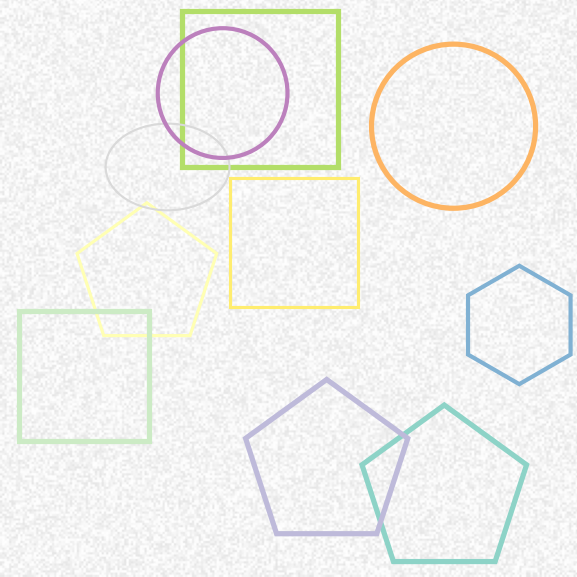[{"shape": "pentagon", "thickness": 2.5, "radius": 0.75, "center": [0.769, 0.148]}, {"shape": "pentagon", "thickness": 1.5, "radius": 0.64, "center": [0.254, 0.521]}, {"shape": "pentagon", "thickness": 2.5, "radius": 0.74, "center": [0.566, 0.194]}, {"shape": "hexagon", "thickness": 2, "radius": 0.51, "center": [0.899, 0.436]}, {"shape": "circle", "thickness": 2.5, "radius": 0.71, "center": [0.785, 0.781]}, {"shape": "square", "thickness": 2.5, "radius": 0.68, "center": [0.45, 0.845]}, {"shape": "oval", "thickness": 1, "radius": 0.54, "center": [0.29, 0.71]}, {"shape": "circle", "thickness": 2, "radius": 0.56, "center": [0.385, 0.838]}, {"shape": "square", "thickness": 2.5, "radius": 0.56, "center": [0.145, 0.348]}, {"shape": "square", "thickness": 1.5, "radius": 0.56, "center": [0.509, 0.579]}]